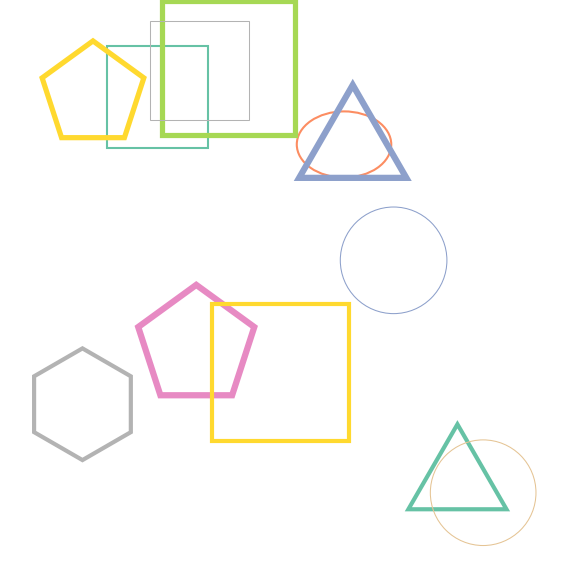[{"shape": "square", "thickness": 1, "radius": 0.44, "center": [0.272, 0.831]}, {"shape": "triangle", "thickness": 2, "radius": 0.49, "center": [0.792, 0.166]}, {"shape": "oval", "thickness": 1, "radius": 0.41, "center": [0.596, 0.749]}, {"shape": "triangle", "thickness": 3, "radius": 0.54, "center": [0.611, 0.745]}, {"shape": "circle", "thickness": 0.5, "radius": 0.46, "center": [0.682, 0.548]}, {"shape": "pentagon", "thickness": 3, "radius": 0.53, "center": [0.34, 0.4]}, {"shape": "square", "thickness": 2.5, "radius": 0.58, "center": [0.395, 0.882]}, {"shape": "square", "thickness": 2, "radius": 0.59, "center": [0.485, 0.354]}, {"shape": "pentagon", "thickness": 2.5, "radius": 0.46, "center": [0.161, 0.836]}, {"shape": "circle", "thickness": 0.5, "radius": 0.46, "center": [0.837, 0.146]}, {"shape": "hexagon", "thickness": 2, "radius": 0.48, "center": [0.143, 0.299]}, {"shape": "square", "thickness": 0.5, "radius": 0.43, "center": [0.346, 0.877]}]